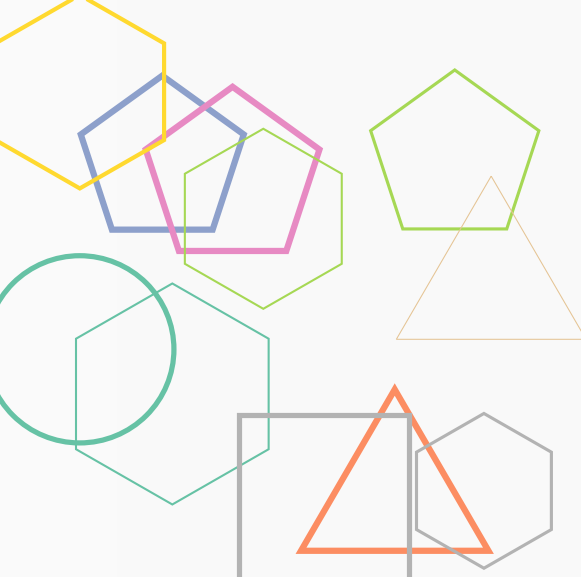[{"shape": "hexagon", "thickness": 1, "radius": 0.96, "center": [0.296, 0.317]}, {"shape": "circle", "thickness": 2.5, "radius": 0.81, "center": [0.137, 0.394]}, {"shape": "triangle", "thickness": 3, "radius": 0.93, "center": [0.679, 0.138]}, {"shape": "pentagon", "thickness": 3, "radius": 0.74, "center": [0.279, 0.721]}, {"shape": "pentagon", "thickness": 3, "radius": 0.79, "center": [0.4, 0.692]}, {"shape": "pentagon", "thickness": 1.5, "radius": 0.76, "center": [0.782, 0.726]}, {"shape": "hexagon", "thickness": 1, "radius": 0.78, "center": [0.453, 0.62]}, {"shape": "hexagon", "thickness": 2, "radius": 0.84, "center": [0.137, 0.84]}, {"shape": "triangle", "thickness": 0.5, "radius": 0.94, "center": [0.845, 0.506]}, {"shape": "hexagon", "thickness": 1.5, "radius": 0.67, "center": [0.833, 0.149]}, {"shape": "square", "thickness": 2.5, "radius": 0.73, "center": [0.558, 0.133]}]